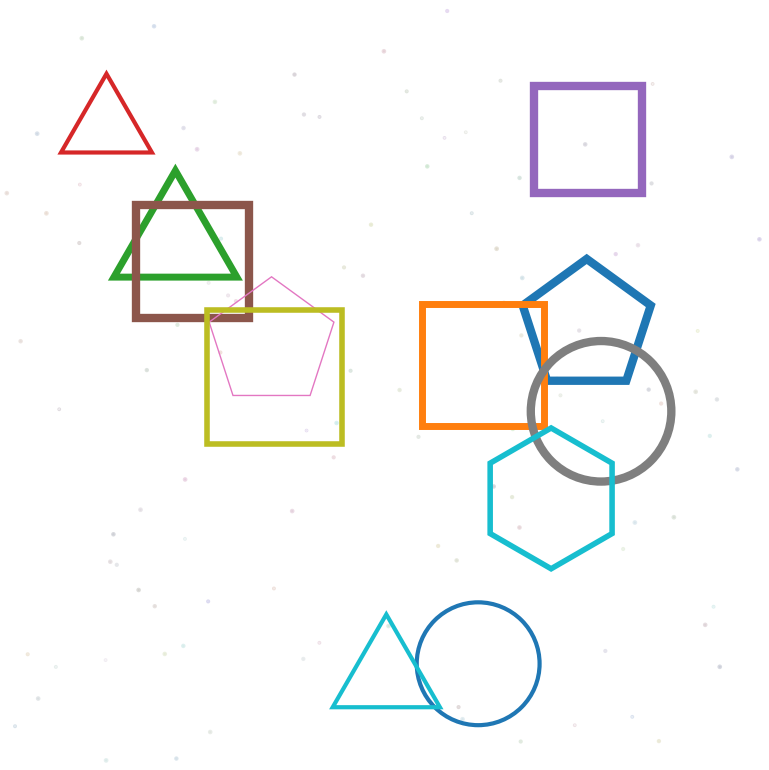[{"shape": "circle", "thickness": 1.5, "radius": 0.4, "center": [0.621, 0.138]}, {"shape": "pentagon", "thickness": 3, "radius": 0.44, "center": [0.762, 0.576]}, {"shape": "square", "thickness": 2.5, "radius": 0.4, "center": [0.627, 0.526]}, {"shape": "triangle", "thickness": 2.5, "radius": 0.46, "center": [0.228, 0.686]}, {"shape": "triangle", "thickness": 1.5, "radius": 0.34, "center": [0.138, 0.836]}, {"shape": "square", "thickness": 3, "radius": 0.35, "center": [0.763, 0.819]}, {"shape": "square", "thickness": 3, "radius": 0.37, "center": [0.25, 0.661]}, {"shape": "pentagon", "thickness": 0.5, "radius": 0.43, "center": [0.353, 0.555]}, {"shape": "circle", "thickness": 3, "radius": 0.46, "center": [0.781, 0.466]}, {"shape": "square", "thickness": 2, "radius": 0.44, "center": [0.357, 0.511]}, {"shape": "hexagon", "thickness": 2, "radius": 0.46, "center": [0.716, 0.353]}, {"shape": "triangle", "thickness": 1.5, "radius": 0.4, "center": [0.502, 0.122]}]